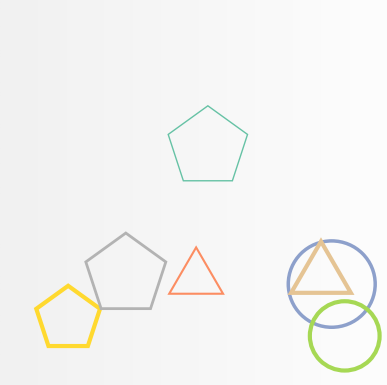[{"shape": "pentagon", "thickness": 1, "radius": 0.54, "center": [0.536, 0.618]}, {"shape": "triangle", "thickness": 1.5, "radius": 0.4, "center": [0.506, 0.277]}, {"shape": "circle", "thickness": 2.5, "radius": 0.56, "center": [0.856, 0.262]}, {"shape": "circle", "thickness": 3, "radius": 0.45, "center": [0.89, 0.128]}, {"shape": "pentagon", "thickness": 3, "radius": 0.43, "center": [0.176, 0.171]}, {"shape": "triangle", "thickness": 3, "radius": 0.44, "center": [0.828, 0.284]}, {"shape": "pentagon", "thickness": 2, "radius": 0.54, "center": [0.325, 0.286]}]